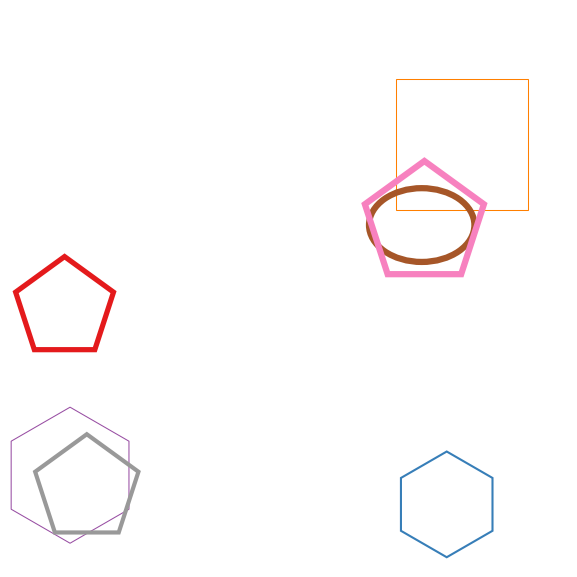[{"shape": "pentagon", "thickness": 2.5, "radius": 0.45, "center": [0.112, 0.466]}, {"shape": "hexagon", "thickness": 1, "radius": 0.46, "center": [0.774, 0.126]}, {"shape": "hexagon", "thickness": 0.5, "radius": 0.59, "center": [0.121, 0.176]}, {"shape": "square", "thickness": 0.5, "radius": 0.57, "center": [0.8, 0.749]}, {"shape": "oval", "thickness": 3, "radius": 0.46, "center": [0.73, 0.609]}, {"shape": "pentagon", "thickness": 3, "radius": 0.54, "center": [0.735, 0.612]}, {"shape": "pentagon", "thickness": 2, "radius": 0.47, "center": [0.15, 0.153]}]